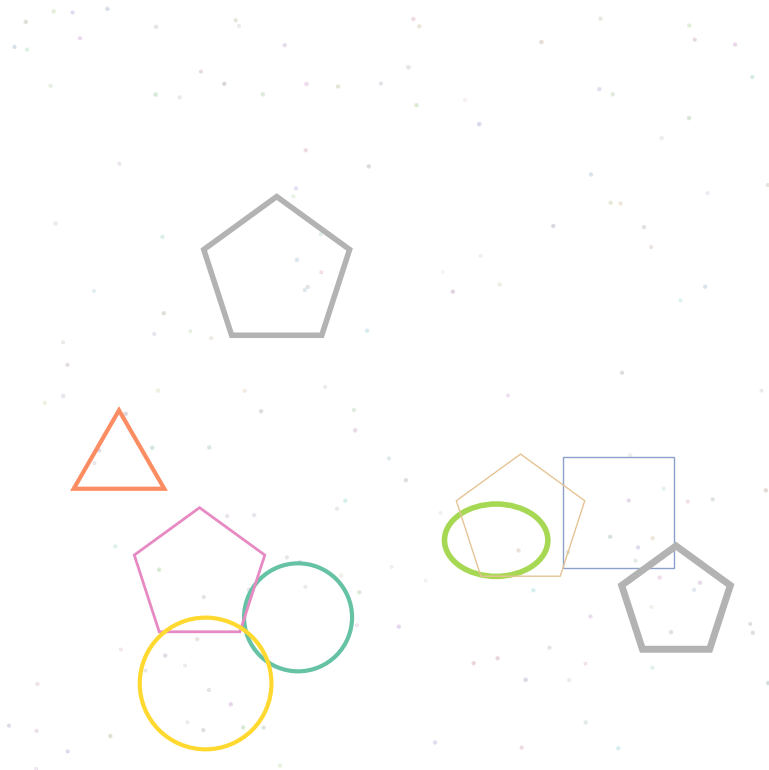[{"shape": "circle", "thickness": 1.5, "radius": 0.35, "center": [0.387, 0.198]}, {"shape": "triangle", "thickness": 1.5, "radius": 0.34, "center": [0.155, 0.399]}, {"shape": "square", "thickness": 0.5, "radius": 0.36, "center": [0.803, 0.335]}, {"shape": "pentagon", "thickness": 1, "radius": 0.45, "center": [0.259, 0.252]}, {"shape": "oval", "thickness": 2, "radius": 0.34, "center": [0.644, 0.298]}, {"shape": "circle", "thickness": 1.5, "radius": 0.43, "center": [0.267, 0.112]}, {"shape": "pentagon", "thickness": 0.5, "radius": 0.44, "center": [0.676, 0.323]}, {"shape": "pentagon", "thickness": 2, "radius": 0.5, "center": [0.359, 0.645]}, {"shape": "pentagon", "thickness": 2.5, "radius": 0.37, "center": [0.878, 0.217]}]